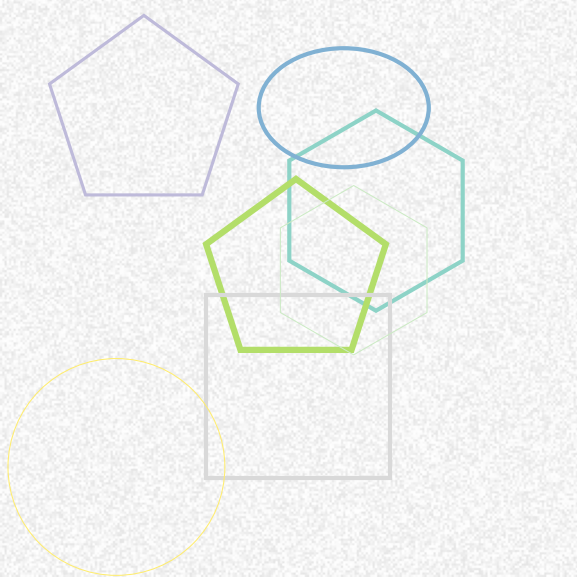[{"shape": "hexagon", "thickness": 2, "radius": 0.87, "center": [0.651, 0.634]}, {"shape": "pentagon", "thickness": 1.5, "radius": 0.86, "center": [0.249, 0.801]}, {"shape": "oval", "thickness": 2, "radius": 0.74, "center": [0.595, 0.813]}, {"shape": "pentagon", "thickness": 3, "radius": 0.82, "center": [0.513, 0.526]}, {"shape": "square", "thickness": 2, "radius": 0.79, "center": [0.516, 0.33]}, {"shape": "hexagon", "thickness": 0.5, "radius": 0.73, "center": [0.612, 0.531]}, {"shape": "circle", "thickness": 0.5, "radius": 0.94, "center": [0.202, 0.191]}]